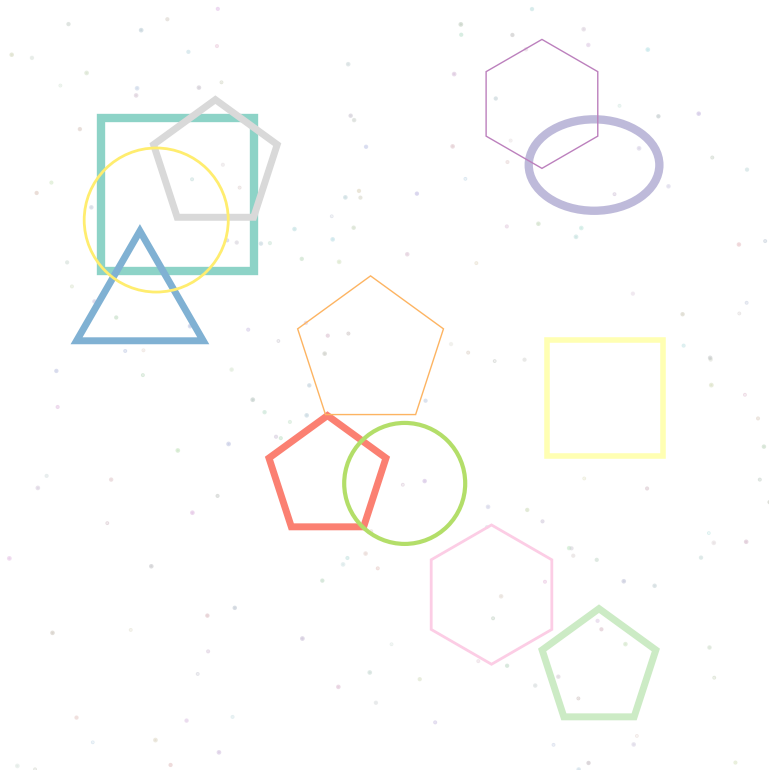[{"shape": "square", "thickness": 3, "radius": 0.5, "center": [0.23, 0.747]}, {"shape": "square", "thickness": 2, "radius": 0.38, "center": [0.786, 0.483]}, {"shape": "oval", "thickness": 3, "radius": 0.42, "center": [0.772, 0.786]}, {"shape": "pentagon", "thickness": 2.5, "radius": 0.4, "center": [0.425, 0.38]}, {"shape": "triangle", "thickness": 2.5, "radius": 0.48, "center": [0.182, 0.605]}, {"shape": "pentagon", "thickness": 0.5, "radius": 0.5, "center": [0.481, 0.542]}, {"shape": "circle", "thickness": 1.5, "radius": 0.39, "center": [0.526, 0.372]}, {"shape": "hexagon", "thickness": 1, "radius": 0.45, "center": [0.638, 0.228]}, {"shape": "pentagon", "thickness": 2.5, "radius": 0.42, "center": [0.28, 0.786]}, {"shape": "hexagon", "thickness": 0.5, "radius": 0.42, "center": [0.704, 0.865]}, {"shape": "pentagon", "thickness": 2.5, "radius": 0.39, "center": [0.778, 0.132]}, {"shape": "circle", "thickness": 1, "radius": 0.47, "center": [0.203, 0.714]}]